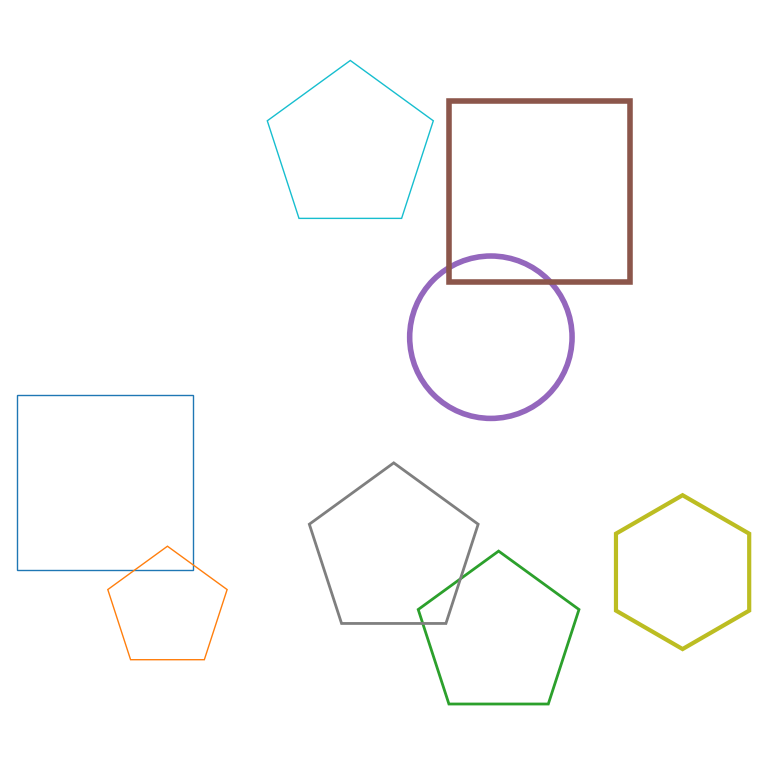[{"shape": "square", "thickness": 0.5, "radius": 0.57, "center": [0.136, 0.373]}, {"shape": "pentagon", "thickness": 0.5, "radius": 0.41, "center": [0.217, 0.209]}, {"shape": "pentagon", "thickness": 1, "radius": 0.55, "center": [0.648, 0.175]}, {"shape": "circle", "thickness": 2, "radius": 0.53, "center": [0.637, 0.562]}, {"shape": "square", "thickness": 2, "radius": 0.59, "center": [0.701, 0.751]}, {"shape": "pentagon", "thickness": 1, "radius": 0.58, "center": [0.511, 0.284]}, {"shape": "hexagon", "thickness": 1.5, "radius": 0.5, "center": [0.886, 0.257]}, {"shape": "pentagon", "thickness": 0.5, "radius": 0.57, "center": [0.455, 0.808]}]